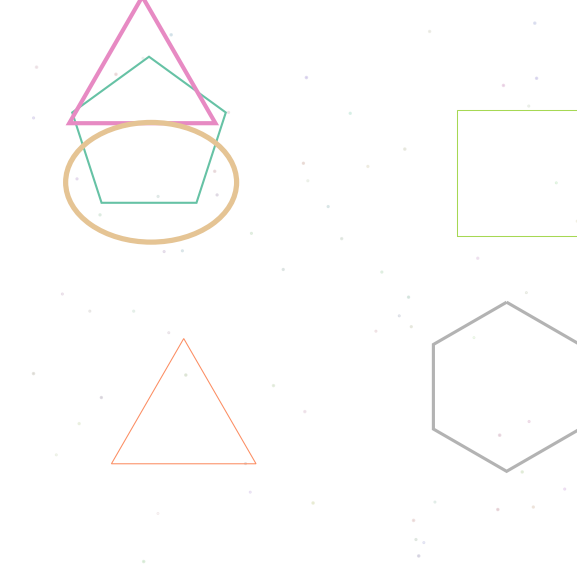[{"shape": "pentagon", "thickness": 1, "radius": 0.7, "center": [0.258, 0.761]}, {"shape": "triangle", "thickness": 0.5, "radius": 0.72, "center": [0.318, 0.268]}, {"shape": "triangle", "thickness": 2, "radius": 0.73, "center": [0.246, 0.859]}, {"shape": "square", "thickness": 0.5, "radius": 0.54, "center": [0.899, 0.699]}, {"shape": "oval", "thickness": 2.5, "radius": 0.74, "center": [0.262, 0.683]}, {"shape": "hexagon", "thickness": 1.5, "radius": 0.73, "center": [0.877, 0.329]}]